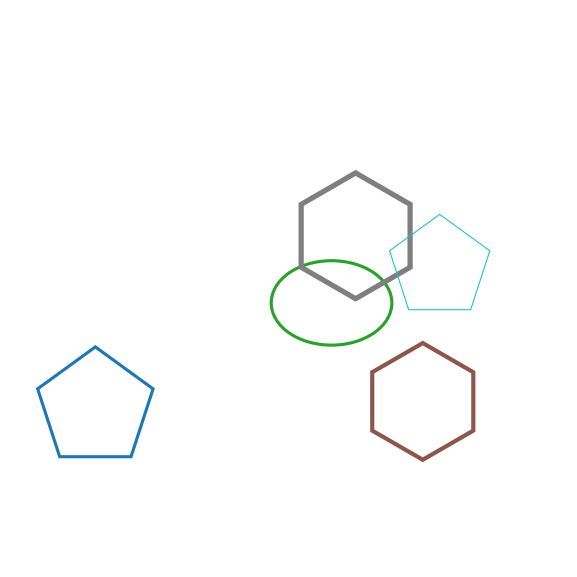[{"shape": "pentagon", "thickness": 1.5, "radius": 0.53, "center": [0.165, 0.293]}, {"shape": "oval", "thickness": 1.5, "radius": 0.52, "center": [0.574, 0.475]}, {"shape": "hexagon", "thickness": 2, "radius": 0.51, "center": [0.732, 0.304]}, {"shape": "hexagon", "thickness": 2.5, "radius": 0.54, "center": [0.616, 0.591]}, {"shape": "pentagon", "thickness": 0.5, "radius": 0.46, "center": [0.761, 0.537]}]